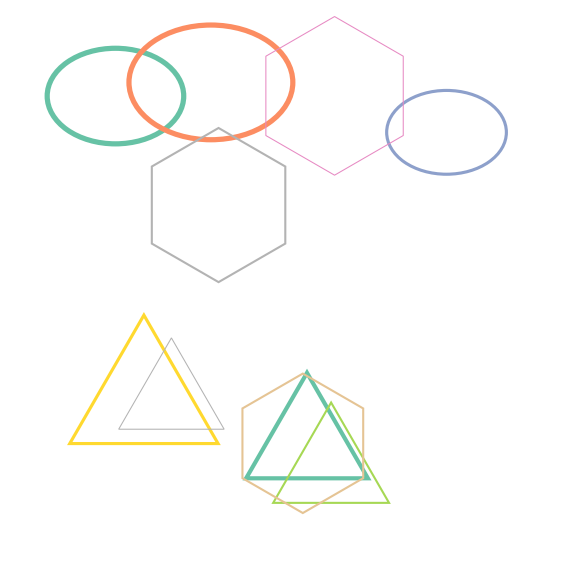[{"shape": "triangle", "thickness": 2, "radius": 0.61, "center": [0.532, 0.232]}, {"shape": "oval", "thickness": 2.5, "radius": 0.59, "center": [0.2, 0.833]}, {"shape": "oval", "thickness": 2.5, "radius": 0.71, "center": [0.365, 0.856]}, {"shape": "oval", "thickness": 1.5, "radius": 0.52, "center": [0.773, 0.77]}, {"shape": "hexagon", "thickness": 0.5, "radius": 0.69, "center": [0.579, 0.833]}, {"shape": "triangle", "thickness": 1, "radius": 0.58, "center": [0.573, 0.186]}, {"shape": "triangle", "thickness": 1.5, "radius": 0.74, "center": [0.249, 0.305]}, {"shape": "hexagon", "thickness": 1, "radius": 0.6, "center": [0.524, 0.232]}, {"shape": "hexagon", "thickness": 1, "radius": 0.67, "center": [0.378, 0.644]}, {"shape": "triangle", "thickness": 0.5, "radius": 0.53, "center": [0.297, 0.309]}]